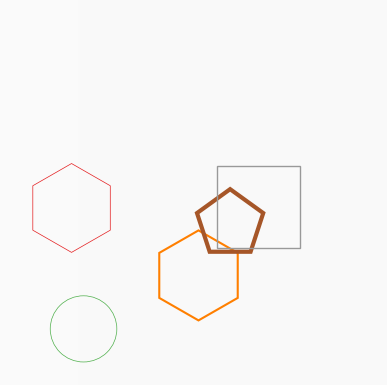[{"shape": "hexagon", "thickness": 0.5, "radius": 0.58, "center": [0.185, 0.46]}, {"shape": "circle", "thickness": 0.5, "radius": 0.43, "center": [0.216, 0.146]}, {"shape": "hexagon", "thickness": 1.5, "radius": 0.58, "center": [0.512, 0.285]}, {"shape": "pentagon", "thickness": 3, "radius": 0.45, "center": [0.594, 0.419]}, {"shape": "square", "thickness": 1, "radius": 0.53, "center": [0.666, 0.462]}]